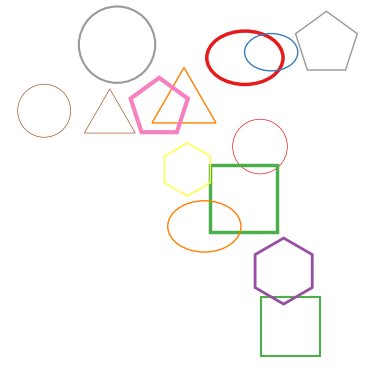[{"shape": "circle", "thickness": 0.5, "radius": 0.36, "center": [0.675, 0.619]}, {"shape": "oval", "thickness": 2.5, "radius": 0.5, "center": [0.636, 0.85]}, {"shape": "oval", "thickness": 1, "radius": 0.35, "center": [0.704, 0.864]}, {"shape": "square", "thickness": 2.5, "radius": 0.43, "center": [0.632, 0.485]}, {"shape": "square", "thickness": 1.5, "radius": 0.38, "center": [0.755, 0.151]}, {"shape": "hexagon", "thickness": 2, "radius": 0.43, "center": [0.737, 0.296]}, {"shape": "triangle", "thickness": 1, "radius": 0.48, "center": [0.478, 0.729]}, {"shape": "oval", "thickness": 1, "radius": 0.48, "center": [0.531, 0.412]}, {"shape": "hexagon", "thickness": 1, "radius": 0.34, "center": [0.487, 0.56]}, {"shape": "triangle", "thickness": 0.5, "radius": 0.38, "center": [0.285, 0.693]}, {"shape": "circle", "thickness": 0.5, "radius": 0.34, "center": [0.115, 0.712]}, {"shape": "pentagon", "thickness": 3, "radius": 0.39, "center": [0.414, 0.72]}, {"shape": "circle", "thickness": 1.5, "radius": 0.5, "center": [0.304, 0.884]}, {"shape": "pentagon", "thickness": 1, "radius": 0.42, "center": [0.848, 0.886]}]